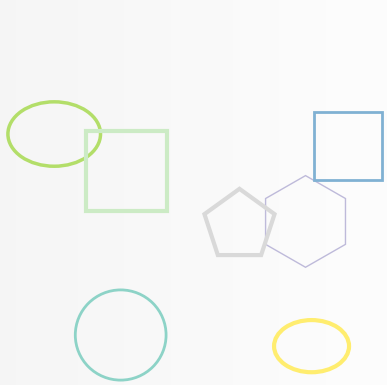[{"shape": "circle", "thickness": 2, "radius": 0.59, "center": [0.311, 0.13]}, {"shape": "hexagon", "thickness": 1, "radius": 0.6, "center": [0.788, 0.425]}, {"shape": "square", "thickness": 2, "radius": 0.44, "center": [0.897, 0.621]}, {"shape": "oval", "thickness": 2.5, "radius": 0.6, "center": [0.14, 0.652]}, {"shape": "pentagon", "thickness": 3, "radius": 0.48, "center": [0.618, 0.414]}, {"shape": "square", "thickness": 3, "radius": 0.52, "center": [0.326, 0.556]}, {"shape": "oval", "thickness": 3, "radius": 0.48, "center": [0.804, 0.101]}]